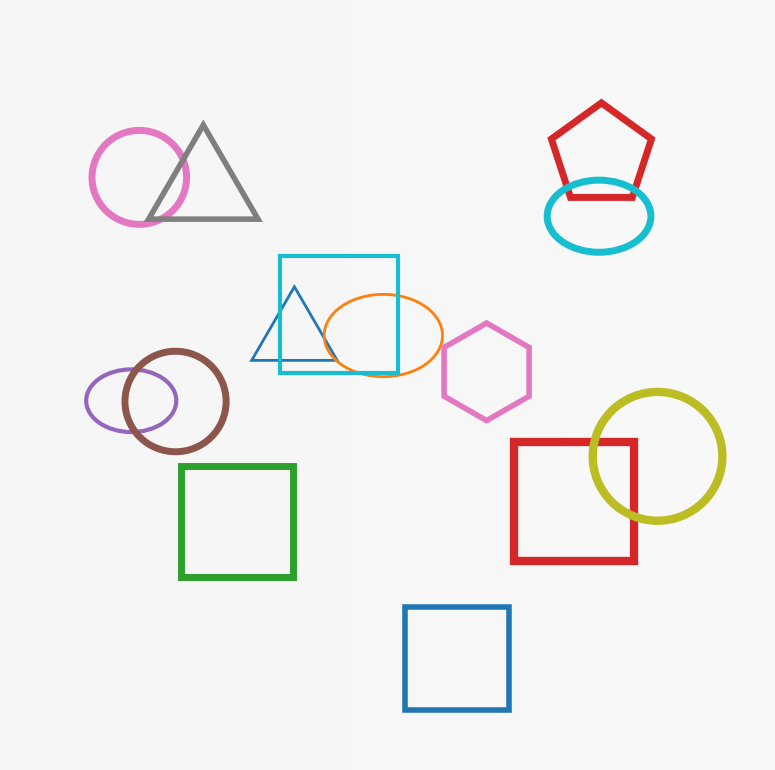[{"shape": "triangle", "thickness": 1, "radius": 0.32, "center": [0.38, 0.564]}, {"shape": "square", "thickness": 2, "radius": 0.34, "center": [0.59, 0.145]}, {"shape": "oval", "thickness": 1, "radius": 0.38, "center": [0.495, 0.564]}, {"shape": "square", "thickness": 2.5, "radius": 0.36, "center": [0.305, 0.323]}, {"shape": "pentagon", "thickness": 2.5, "radius": 0.34, "center": [0.776, 0.798]}, {"shape": "square", "thickness": 3, "radius": 0.39, "center": [0.74, 0.348]}, {"shape": "oval", "thickness": 1.5, "radius": 0.29, "center": [0.169, 0.48]}, {"shape": "circle", "thickness": 2.5, "radius": 0.33, "center": [0.226, 0.479]}, {"shape": "hexagon", "thickness": 2, "radius": 0.32, "center": [0.628, 0.517]}, {"shape": "circle", "thickness": 2.5, "radius": 0.31, "center": [0.18, 0.77]}, {"shape": "triangle", "thickness": 2, "radius": 0.41, "center": [0.262, 0.756]}, {"shape": "circle", "thickness": 3, "radius": 0.42, "center": [0.848, 0.407]}, {"shape": "oval", "thickness": 2.5, "radius": 0.33, "center": [0.773, 0.719]}, {"shape": "square", "thickness": 1.5, "radius": 0.38, "center": [0.438, 0.592]}]